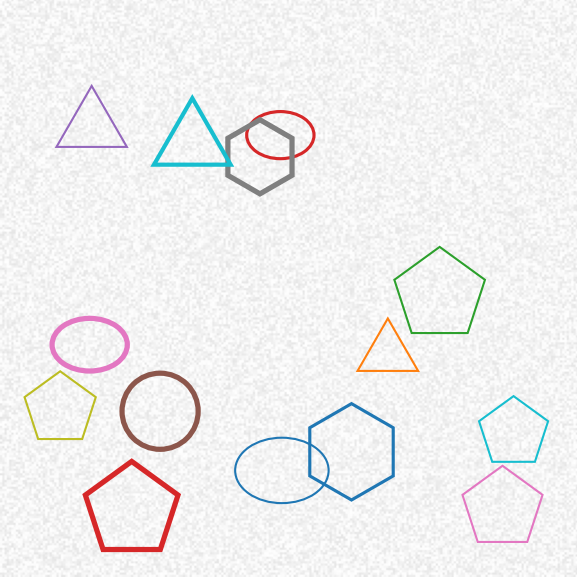[{"shape": "hexagon", "thickness": 1.5, "radius": 0.42, "center": [0.609, 0.217]}, {"shape": "oval", "thickness": 1, "radius": 0.4, "center": [0.488, 0.185]}, {"shape": "triangle", "thickness": 1, "radius": 0.3, "center": [0.672, 0.387]}, {"shape": "pentagon", "thickness": 1, "radius": 0.41, "center": [0.761, 0.489]}, {"shape": "pentagon", "thickness": 2.5, "radius": 0.42, "center": [0.228, 0.116]}, {"shape": "oval", "thickness": 1.5, "radius": 0.29, "center": [0.485, 0.765]}, {"shape": "triangle", "thickness": 1, "radius": 0.35, "center": [0.159, 0.78]}, {"shape": "circle", "thickness": 2.5, "radius": 0.33, "center": [0.277, 0.287]}, {"shape": "pentagon", "thickness": 1, "radius": 0.36, "center": [0.87, 0.12]}, {"shape": "oval", "thickness": 2.5, "radius": 0.33, "center": [0.155, 0.402]}, {"shape": "hexagon", "thickness": 2.5, "radius": 0.32, "center": [0.45, 0.728]}, {"shape": "pentagon", "thickness": 1, "radius": 0.32, "center": [0.104, 0.291]}, {"shape": "triangle", "thickness": 2, "radius": 0.38, "center": [0.333, 0.752]}, {"shape": "pentagon", "thickness": 1, "radius": 0.31, "center": [0.889, 0.25]}]